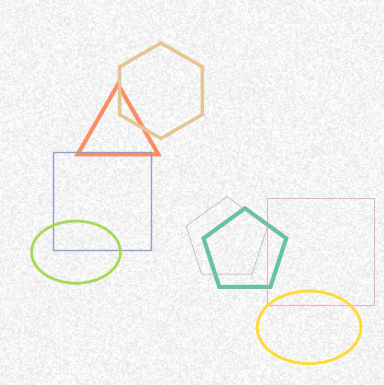[{"shape": "pentagon", "thickness": 3, "radius": 0.56, "center": [0.636, 0.346]}, {"shape": "triangle", "thickness": 3, "radius": 0.6, "center": [0.306, 0.66]}, {"shape": "square", "thickness": 1, "radius": 0.64, "center": [0.264, 0.477]}, {"shape": "square", "thickness": 0.5, "radius": 0.69, "center": [0.833, 0.347]}, {"shape": "oval", "thickness": 2, "radius": 0.58, "center": [0.197, 0.345]}, {"shape": "oval", "thickness": 2, "radius": 0.67, "center": [0.803, 0.15]}, {"shape": "hexagon", "thickness": 2.5, "radius": 0.62, "center": [0.418, 0.764]}, {"shape": "pentagon", "thickness": 0.5, "radius": 0.56, "center": [0.589, 0.378]}]